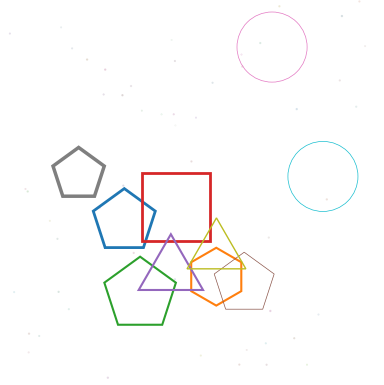[{"shape": "pentagon", "thickness": 2, "radius": 0.42, "center": [0.323, 0.425]}, {"shape": "hexagon", "thickness": 1.5, "radius": 0.38, "center": [0.562, 0.281]}, {"shape": "pentagon", "thickness": 1.5, "radius": 0.49, "center": [0.364, 0.236]}, {"shape": "square", "thickness": 2, "radius": 0.45, "center": [0.457, 0.462]}, {"shape": "triangle", "thickness": 1.5, "radius": 0.48, "center": [0.444, 0.295]}, {"shape": "pentagon", "thickness": 0.5, "radius": 0.41, "center": [0.634, 0.263]}, {"shape": "circle", "thickness": 0.5, "radius": 0.46, "center": [0.707, 0.878]}, {"shape": "pentagon", "thickness": 2.5, "radius": 0.35, "center": [0.204, 0.547]}, {"shape": "triangle", "thickness": 1, "radius": 0.44, "center": [0.562, 0.346]}, {"shape": "circle", "thickness": 0.5, "radius": 0.45, "center": [0.839, 0.542]}]